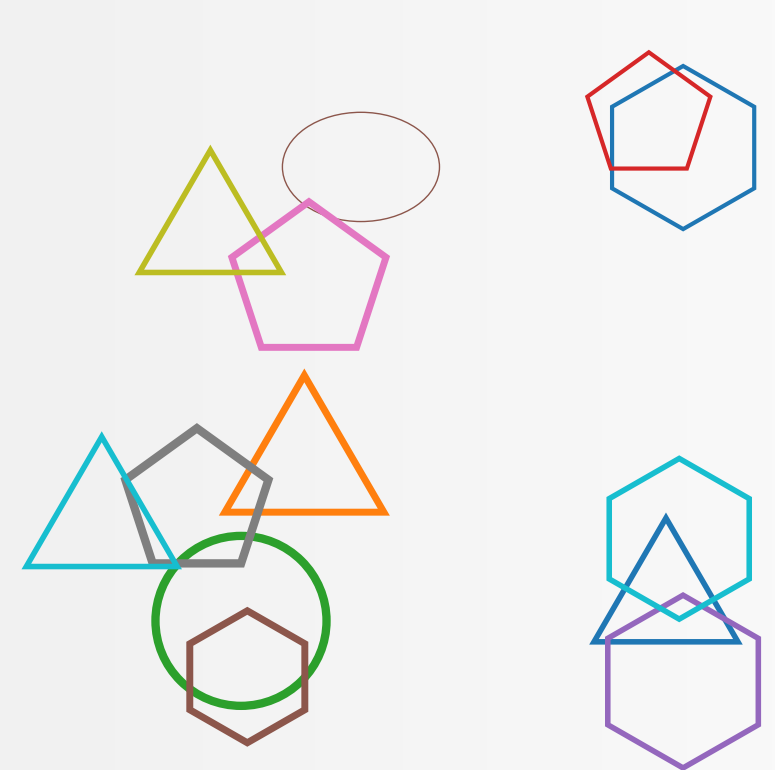[{"shape": "hexagon", "thickness": 1.5, "radius": 0.53, "center": [0.881, 0.808]}, {"shape": "triangle", "thickness": 2, "radius": 0.54, "center": [0.859, 0.22]}, {"shape": "triangle", "thickness": 2.5, "radius": 0.59, "center": [0.393, 0.394]}, {"shape": "circle", "thickness": 3, "radius": 0.55, "center": [0.311, 0.194]}, {"shape": "pentagon", "thickness": 1.5, "radius": 0.42, "center": [0.837, 0.849]}, {"shape": "hexagon", "thickness": 2, "radius": 0.56, "center": [0.881, 0.115]}, {"shape": "oval", "thickness": 0.5, "radius": 0.51, "center": [0.466, 0.783]}, {"shape": "hexagon", "thickness": 2.5, "radius": 0.43, "center": [0.319, 0.121]}, {"shape": "pentagon", "thickness": 2.5, "radius": 0.52, "center": [0.399, 0.633]}, {"shape": "pentagon", "thickness": 3, "radius": 0.49, "center": [0.254, 0.347]}, {"shape": "triangle", "thickness": 2, "radius": 0.53, "center": [0.271, 0.699]}, {"shape": "hexagon", "thickness": 2, "radius": 0.52, "center": [0.876, 0.3]}, {"shape": "triangle", "thickness": 2, "radius": 0.56, "center": [0.131, 0.32]}]